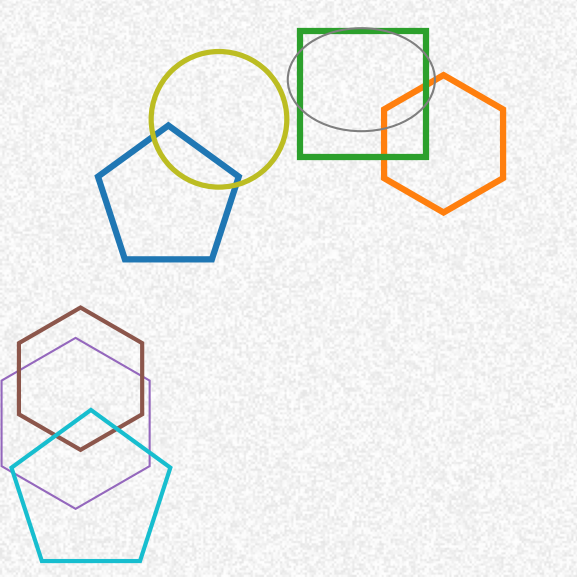[{"shape": "pentagon", "thickness": 3, "radius": 0.64, "center": [0.292, 0.654]}, {"shape": "hexagon", "thickness": 3, "radius": 0.59, "center": [0.768, 0.75]}, {"shape": "square", "thickness": 3, "radius": 0.55, "center": [0.629, 0.837]}, {"shape": "hexagon", "thickness": 1, "radius": 0.74, "center": [0.131, 0.266]}, {"shape": "hexagon", "thickness": 2, "radius": 0.62, "center": [0.139, 0.343]}, {"shape": "oval", "thickness": 1, "radius": 0.64, "center": [0.626, 0.861]}, {"shape": "circle", "thickness": 2.5, "radius": 0.59, "center": [0.379, 0.793]}, {"shape": "pentagon", "thickness": 2, "radius": 0.72, "center": [0.157, 0.145]}]